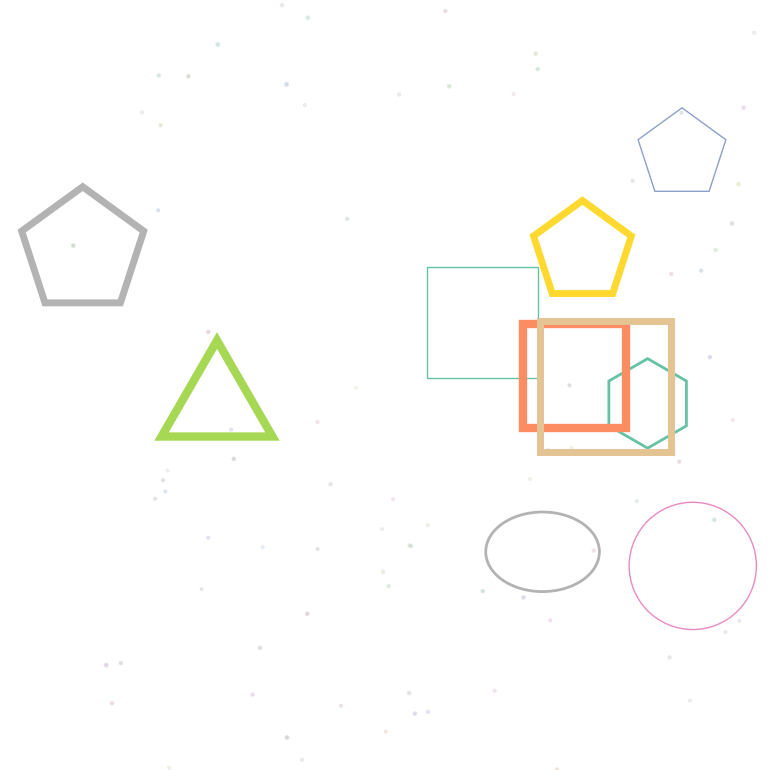[{"shape": "hexagon", "thickness": 1, "radius": 0.29, "center": [0.841, 0.476]}, {"shape": "square", "thickness": 0.5, "radius": 0.36, "center": [0.626, 0.581]}, {"shape": "square", "thickness": 3, "radius": 0.34, "center": [0.746, 0.512]}, {"shape": "pentagon", "thickness": 0.5, "radius": 0.3, "center": [0.886, 0.8]}, {"shape": "circle", "thickness": 0.5, "radius": 0.41, "center": [0.9, 0.265]}, {"shape": "triangle", "thickness": 3, "radius": 0.42, "center": [0.282, 0.475]}, {"shape": "pentagon", "thickness": 2.5, "radius": 0.33, "center": [0.756, 0.673]}, {"shape": "square", "thickness": 2.5, "radius": 0.43, "center": [0.786, 0.498]}, {"shape": "oval", "thickness": 1, "radius": 0.37, "center": [0.705, 0.283]}, {"shape": "pentagon", "thickness": 2.5, "radius": 0.42, "center": [0.107, 0.674]}]